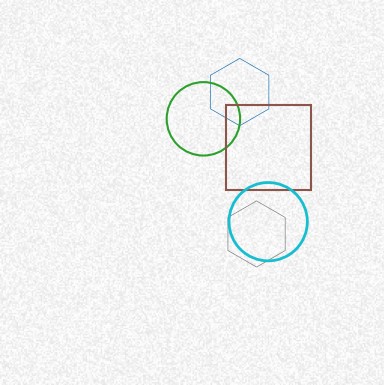[{"shape": "hexagon", "thickness": 0.5, "radius": 0.44, "center": [0.623, 0.761]}, {"shape": "circle", "thickness": 1.5, "radius": 0.48, "center": [0.528, 0.691]}, {"shape": "square", "thickness": 1.5, "radius": 0.56, "center": [0.697, 0.617]}, {"shape": "hexagon", "thickness": 0.5, "radius": 0.43, "center": [0.666, 0.392]}, {"shape": "circle", "thickness": 2, "radius": 0.51, "center": [0.697, 0.424]}]